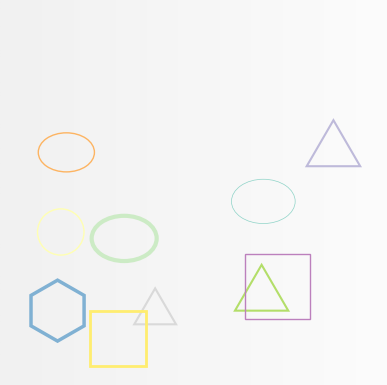[{"shape": "oval", "thickness": 0.5, "radius": 0.41, "center": [0.68, 0.477]}, {"shape": "circle", "thickness": 1, "radius": 0.3, "center": [0.157, 0.397]}, {"shape": "triangle", "thickness": 1.5, "radius": 0.4, "center": [0.86, 0.608]}, {"shape": "hexagon", "thickness": 2.5, "radius": 0.4, "center": [0.149, 0.193]}, {"shape": "oval", "thickness": 1, "radius": 0.36, "center": [0.171, 0.604]}, {"shape": "triangle", "thickness": 1.5, "radius": 0.4, "center": [0.675, 0.233]}, {"shape": "triangle", "thickness": 1.5, "radius": 0.31, "center": [0.4, 0.189]}, {"shape": "square", "thickness": 1, "radius": 0.42, "center": [0.716, 0.256]}, {"shape": "oval", "thickness": 3, "radius": 0.42, "center": [0.32, 0.381]}, {"shape": "square", "thickness": 2, "radius": 0.36, "center": [0.305, 0.121]}]